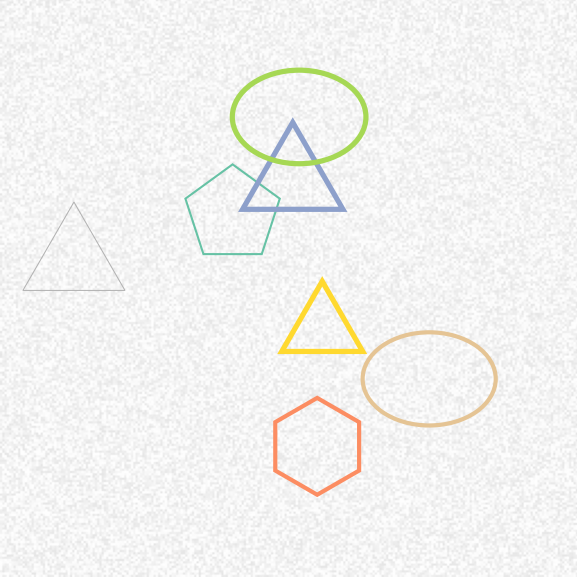[{"shape": "pentagon", "thickness": 1, "radius": 0.43, "center": [0.403, 0.629]}, {"shape": "hexagon", "thickness": 2, "radius": 0.42, "center": [0.549, 0.226]}, {"shape": "triangle", "thickness": 2.5, "radius": 0.5, "center": [0.507, 0.687]}, {"shape": "oval", "thickness": 2.5, "radius": 0.58, "center": [0.518, 0.797]}, {"shape": "triangle", "thickness": 2.5, "radius": 0.4, "center": [0.558, 0.431]}, {"shape": "oval", "thickness": 2, "radius": 0.58, "center": [0.743, 0.343]}, {"shape": "triangle", "thickness": 0.5, "radius": 0.51, "center": [0.128, 0.547]}]